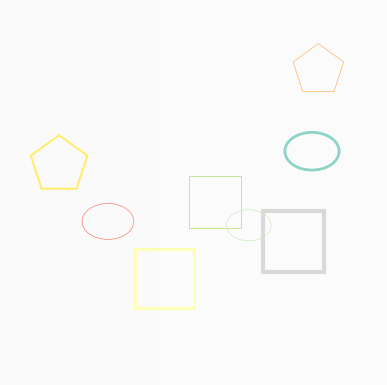[{"shape": "oval", "thickness": 2, "radius": 0.35, "center": [0.805, 0.607]}, {"shape": "square", "thickness": 2, "radius": 0.38, "center": [0.424, 0.278]}, {"shape": "oval", "thickness": 0.5, "radius": 0.33, "center": [0.279, 0.425]}, {"shape": "pentagon", "thickness": 0.5, "radius": 0.34, "center": [0.822, 0.818]}, {"shape": "square", "thickness": 0.5, "radius": 0.33, "center": [0.555, 0.475]}, {"shape": "square", "thickness": 3, "radius": 0.39, "center": [0.758, 0.372]}, {"shape": "oval", "thickness": 0.5, "radius": 0.29, "center": [0.642, 0.415]}, {"shape": "pentagon", "thickness": 1.5, "radius": 0.38, "center": [0.153, 0.572]}]